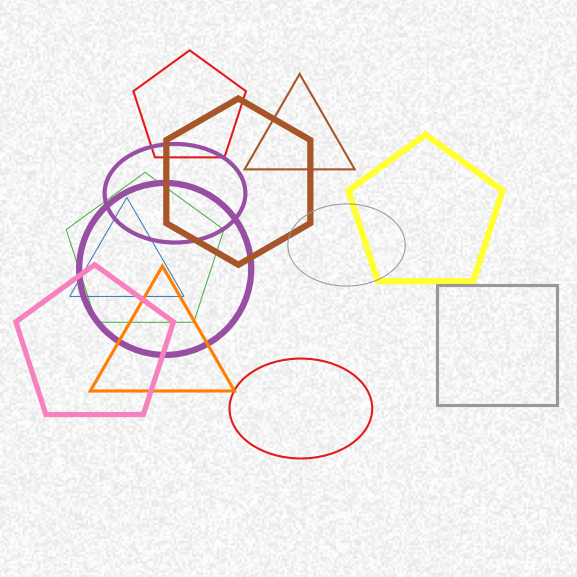[{"shape": "pentagon", "thickness": 1, "radius": 0.51, "center": [0.328, 0.81]}, {"shape": "oval", "thickness": 1, "radius": 0.62, "center": [0.521, 0.292]}, {"shape": "triangle", "thickness": 0.5, "radius": 0.57, "center": [0.22, 0.543]}, {"shape": "pentagon", "thickness": 0.5, "radius": 0.72, "center": [0.251, 0.557]}, {"shape": "oval", "thickness": 2, "radius": 0.61, "center": [0.303, 0.664]}, {"shape": "circle", "thickness": 3, "radius": 0.74, "center": [0.286, 0.533]}, {"shape": "triangle", "thickness": 1.5, "radius": 0.72, "center": [0.281, 0.394]}, {"shape": "pentagon", "thickness": 3, "radius": 0.7, "center": [0.737, 0.626]}, {"shape": "triangle", "thickness": 1, "radius": 0.55, "center": [0.519, 0.761]}, {"shape": "hexagon", "thickness": 3, "radius": 0.72, "center": [0.413, 0.685]}, {"shape": "pentagon", "thickness": 2.5, "radius": 0.72, "center": [0.164, 0.397]}, {"shape": "square", "thickness": 1.5, "radius": 0.52, "center": [0.86, 0.402]}, {"shape": "oval", "thickness": 0.5, "radius": 0.51, "center": [0.6, 0.575]}]